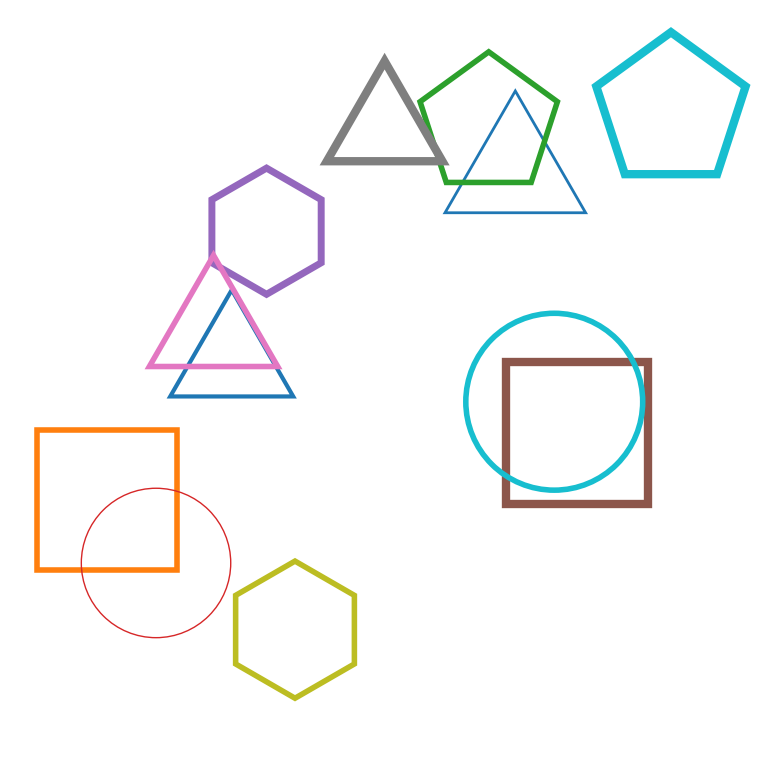[{"shape": "triangle", "thickness": 1, "radius": 0.53, "center": [0.669, 0.776]}, {"shape": "triangle", "thickness": 1.5, "radius": 0.46, "center": [0.301, 0.531]}, {"shape": "square", "thickness": 2, "radius": 0.45, "center": [0.139, 0.351]}, {"shape": "pentagon", "thickness": 2, "radius": 0.47, "center": [0.635, 0.839]}, {"shape": "circle", "thickness": 0.5, "radius": 0.49, "center": [0.203, 0.269]}, {"shape": "hexagon", "thickness": 2.5, "radius": 0.41, "center": [0.346, 0.7]}, {"shape": "square", "thickness": 3, "radius": 0.46, "center": [0.75, 0.438]}, {"shape": "triangle", "thickness": 2, "radius": 0.48, "center": [0.277, 0.572]}, {"shape": "triangle", "thickness": 3, "radius": 0.43, "center": [0.5, 0.834]}, {"shape": "hexagon", "thickness": 2, "radius": 0.45, "center": [0.383, 0.182]}, {"shape": "pentagon", "thickness": 3, "radius": 0.51, "center": [0.871, 0.856]}, {"shape": "circle", "thickness": 2, "radius": 0.57, "center": [0.72, 0.478]}]